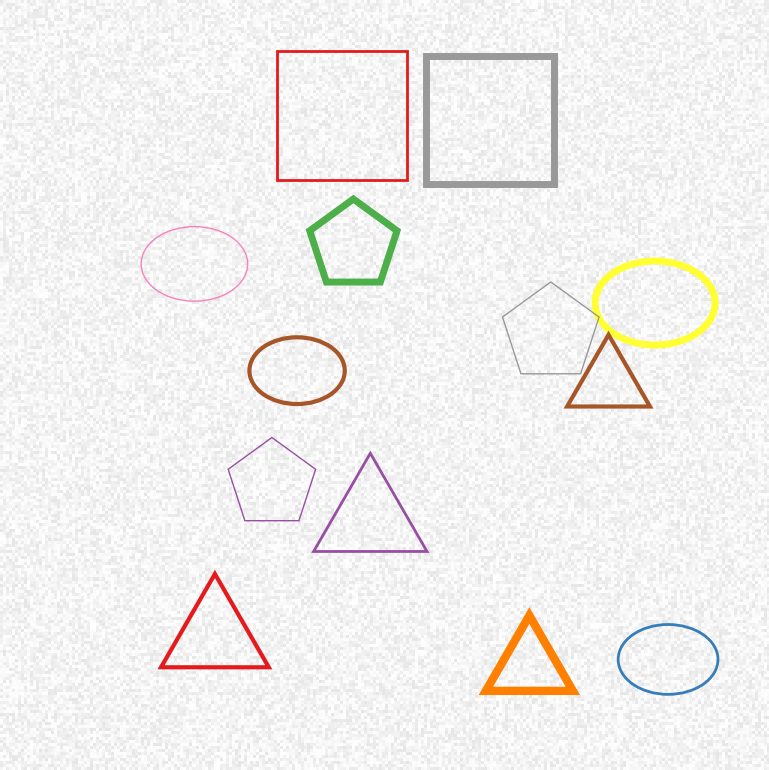[{"shape": "square", "thickness": 1, "radius": 0.42, "center": [0.444, 0.85]}, {"shape": "triangle", "thickness": 1.5, "radius": 0.4, "center": [0.279, 0.174]}, {"shape": "oval", "thickness": 1, "radius": 0.32, "center": [0.868, 0.144]}, {"shape": "pentagon", "thickness": 2.5, "radius": 0.3, "center": [0.459, 0.682]}, {"shape": "pentagon", "thickness": 0.5, "radius": 0.3, "center": [0.353, 0.372]}, {"shape": "triangle", "thickness": 1, "radius": 0.43, "center": [0.481, 0.326]}, {"shape": "triangle", "thickness": 3, "radius": 0.33, "center": [0.687, 0.135]}, {"shape": "oval", "thickness": 2.5, "radius": 0.39, "center": [0.851, 0.606]}, {"shape": "triangle", "thickness": 1.5, "radius": 0.31, "center": [0.79, 0.503]}, {"shape": "oval", "thickness": 1.5, "radius": 0.31, "center": [0.386, 0.519]}, {"shape": "oval", "thickness": 0.5, "radius": 0.35, "center": [0.252, 0.657]}, {"shape": "square", "thickness": 2.5, "radius": 0.42, "center": [0.637, 0.844]}, {"shape": "pentagon", "thickness": 0.5, "radius": 0.33, "center": [0.715, 0.568]}]